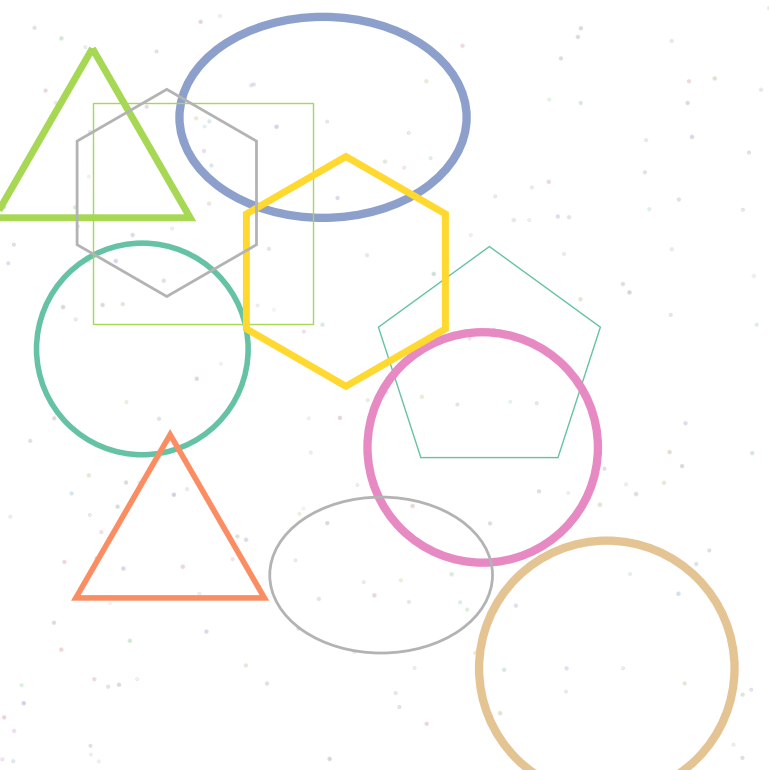[{"shape": "circle", "thickness": 2, "radius": 0.69, "center": [0.185, 0.547]}, {"shape": "pentagon", "thickness": 0.5, "radius": 0.76, "center": [0.636, 0.528]}, {"shape": "triangle", "thickness": 2, "radius": 0.71, "center": [0.221, 0.294]}, {"shape": "oval", "thickness": 3, "radius": 0.93, "center": [0.42, 0.848]}, {"shape": "circle", "thickness": 3, "radius": 0.75, "center": [0.627, 0.419]}, {"shape": "square", "thickness": 0.5, "radius": 0.71, "center": [0.264, 0.723]}, {"shape": "triangle", "thickness": 2.5, "radius": 0.73, "center": [0.12, 0.79]}, {"shape": "hexagon", "thickness": 2.5, "radius": 0.75, "center": [0.449, 0.648]}, {"shape": "circle", "thickness": 3, "radius": 0.83, "center": [0.788, 0.132]}, {"shape": "hexagon", "thickness": 1, "radius": 0.67, "center": [0.217, 0.749]}, {"shape": "oval", "thickness": 1, "radius": 0.72, "center": [0.495, 0.253]}]